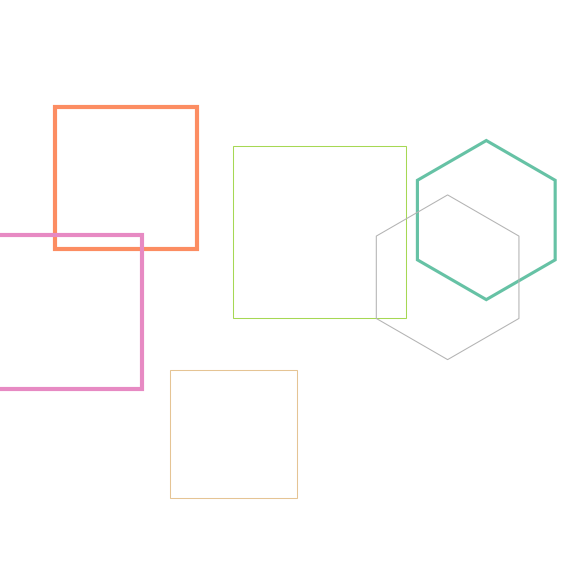[{"shape": "hexagon", "thickness": 1.5, "radius": 0.69, "center": [0.842, 0.618]}, {"shape": "square", "thickness": 2, "radius": 0.61, "center": [0.218, 0.691]}, {"shape": "square", "thickness": 2, "radius": 0.67, "center": [0.112, 0.459]}, {"shape": "square", "thickness": 0.5, "radius": 0.75, "center": [0.553, 0.597]}, {"shape": "square", "thickness": 0.5, "radius": 0.55, "center": [0.404, 0.247]}, {"shape": "hexagon", "thickness": 0.5, "radius": 0.71, "center": [0.775, 0.519]}]